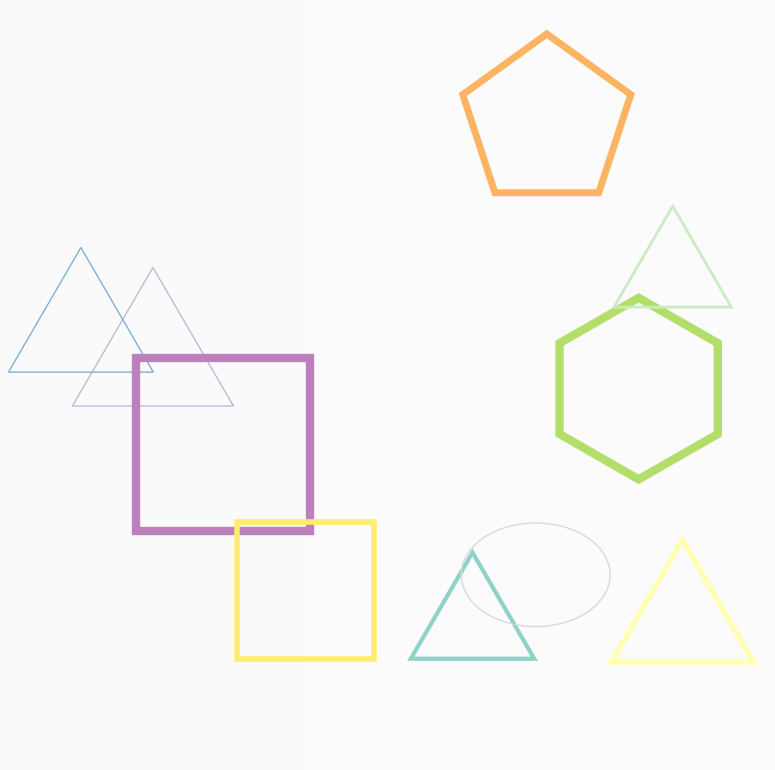[{"shape": "triangle", "thickness": 1.5, "radius": 0.46, "center": [0.61, 0.19]}, {"shape": "triangle", "thickness": 2, "radius": 0.53, "center": [0.881, 0.193]}, {"shape": "triangle", "thickness": 0.5, "radius": 0.6, "center": [0.197, 0.533]}, {"shape": "triangle", "thickness": 0.5, "radius": 0.54, "center": [0.104, 0.571]}, {"shape": "pentagon", "thickness": 2.5, "radius": 0.57, "center": [0.706, 0.842]}, {"shape": "hexagon", "thickness": 3, "radius": 0.59, "center": [0.824, 0.495]}, {"shape": "oval", "thickness": 0.5, "radius": 0.48, "center": [0.691, 0.254]}, {"shape": "square", "thickness": 3, "radius": 0.56, "center": [0.287, 0.423]}, {"shape": "triangle", "thickness": 1, "radius": 0.44, "center": [0.868, 0.645]}, {"shape": "square", "thickness": 2, "radius": 0.44, "center": [0.394, 0.233]}]